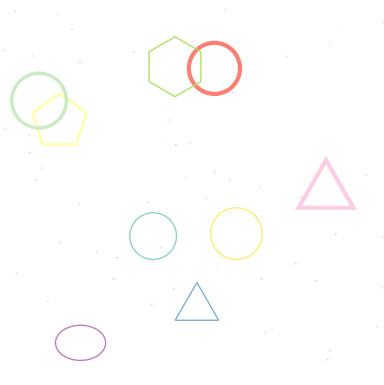[{"shape": "circle", "thickness": 1, "radius": 0.3, "center": [0.398, 0.387]}, {"shape": "pentagon", "thickness": 2, "radius": 0.37, "center": [0.155, 0.684]}, {"shape": "circle", "thickness": 3, "radius": 0.33, "center": [0.557, 0.822]}, {"shape": "triangle", "thickness": 1, "radius": 0.33, "center": [0.512, 0.201]}, {"shape": "hexagon", "thickness": 1, "radius": 0.39, "center": [0.454, 0.827]}, {"shape": "triangle", "thickness": 3, "radius": 0.41, "center": [0.847, 0.502]}, {"shape": "oval", "thickness": 1, "radius": 0.33, "center": [0.209, 0.11]}, {"shape": "circle", "thickness": 2.5, "radius": 0.36, "center": [0.102, 0.739]}, {"shape": "circle", "thickness": 1, "radius": 0.34, "center": [0.614, 0.393]}]